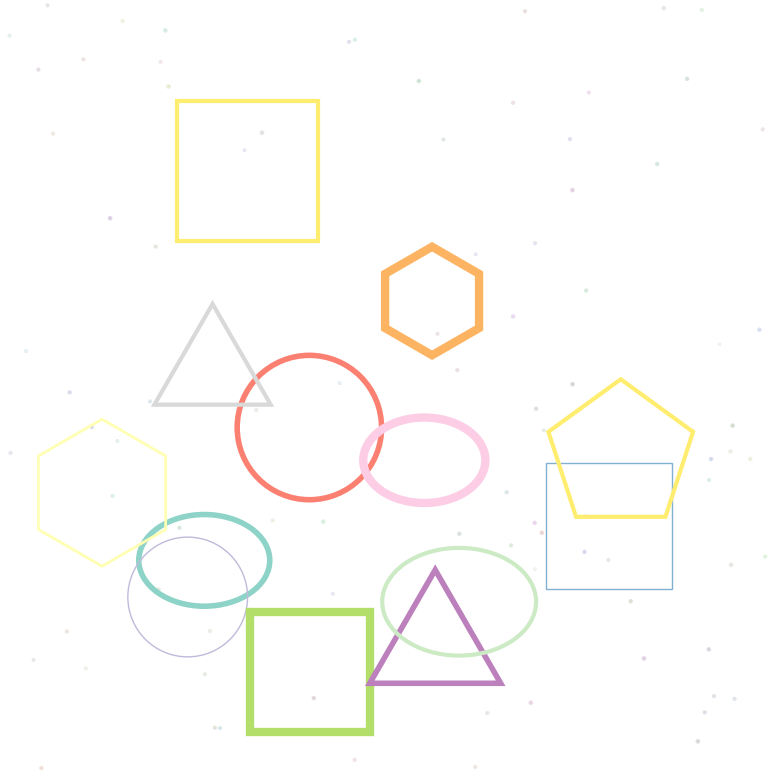[{"shape": "oval", "thickness": 2, "radius": 0.43, "center": [0.265, 0.272]}, {"shape": "hexagon", "thickness": 1, "radius": 0.48, "center": [0.132, 0.36]}, {"shape": "circle", "thickness": 0.5, "radius": 0.39, "center": [0.244, 0.225]}, {"shape": "circle", "thickness": 2, "radius": 0.47, "center": [0.402, 0.445]}, {"shape": "square", "thickness": 0.5, "radius": 0.41, "center": [0.791, 0.317]}, {"shape": "hexagon", "thickness": 3, "radius": 0.35, "center": [0.561, 0.609]}, {"shape": "square", "thickness": 3, "radius": 0.39, "center": [0.402, 0.127]}, {"shape": "oval", "thickness": 3, "radius": 0.4, "center": [0.551, 0.402]}, {"shape": "triangle", "thickness": 1.5, "radius": 0.44, "center": [0.276, 0.518]}, {"shape": "triangle", "thickness": 2, "radius": 0.49, "center": [0.565, 0.162]}, {"shape": "oval", "thickness": 1.5, "radius": 0.5, "center": [0.596, 0.219]}, {"shape": "pentagon", "thickness": 1.5, "radius": 0.49, "center": [0.806, 0.409]}, {"shape": "square", "thickness": 1.5, "radius": 0.46, "center": [0.322, 0.778]}]